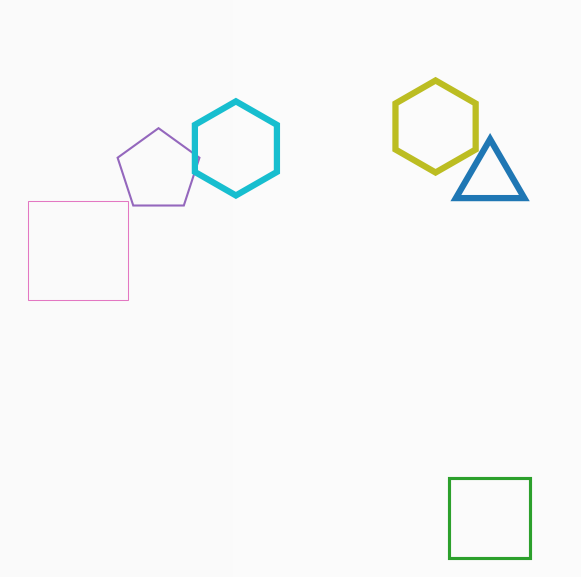[{"shape": "triangle", "thickness": 3, "radius": 0.34, "center": [0.843, 0.69]}, {"shape": "square", "thickness": 1.5, "radius": 0.35, "center": [0.842, 0.103]}, {"shape": "pentagon", "thickness": 1, "radius": 0.37, "center": [0.273, 0.703]}, {"shape": "square", "thickness": 0.5, "radius": 0.43, "center": [0.134, 0.566]}, {"shape": "hexagon", "thickness": 3, "radius": 0.4, "center": [0.749, 0.78]}, {"shape": "hexagon", "thickness": 3, "radius": 0.41, "center": [0.406, 0.742]}]